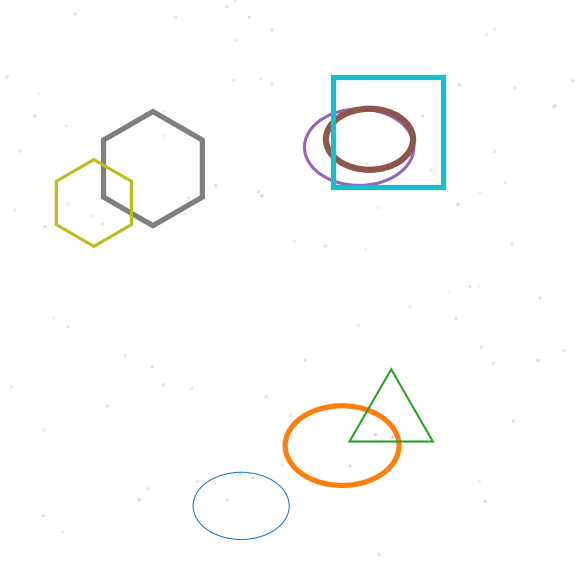[{"shape": "oval", "thickness": 0.5, "radius": 0.42, "center": [0.418, 0.123]}, {"shape": "oval", "thickness": 2.5, "radius": 0.49, "center": [0.592, 0.228]}, {"shape": "triangle", "thickness": 1, "radius": 0.42, "center": [0.677, 0.276]}, {"shape": "oval", "thickness": 1.5, "radius": 0.47, "center": [0.622, 0.744]}, {"shape": "oval", "thickness": 3, "radius": 0.38, "center": [0.64, 0.758]}, {"shape": "hexagon", "thickness": 2.5, "radius": 0.49, "center": [0.265, 0.707]}, {"shape": "hexagon", "thickness": 1.5, "radius": 0.38, "center": [0.163, 0.648]}, {"shape": "square", "thickness": 2.5, "radius": 0.48, "center": [0.671, 0.771]}]